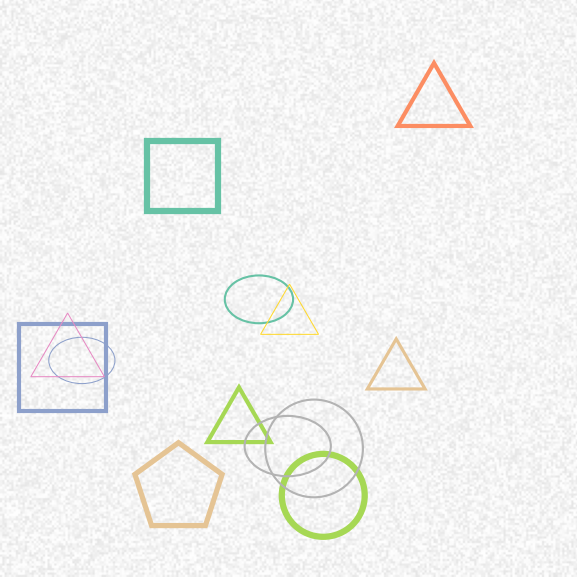[{"shape": "square", "thickness": 3, "radius": 0.31, "center": [0.316, 0.694]}, {"shape": "oval", "thickness": 1, "radius": 0.3, "center": [0.448, 0.481]}, {"shape": "triangle", "thickness": 2, "radius": 0.36, "center": [0.752, 0.817]}, {"shape": "oval", "thickness": 0.5, "radius": 0.29, "center": [0.142, 0.375]}, {"shape": "square", "thickness": 2, "radius": 0.38, "center": [0.108, 0.362]}, {"shape": "triangle", "thickness": 0.5, "radius": 0.37, "center": [0.117, 0.384]}, {"shape": "circle", "thickness": 3, "radius": 0.36, "center": [0.56, 0.141]}, {"shape": "triangle", "thickness": 2, "radius": 0.32, "center": [0.414, 0.265]}, {"shape": "triangle", "thickness": 0.5, "radius": 0.29, "center": [0.501, 0.449]}, {"shape": "pentagon", "thickness": 2.5, "radius": 0.4, "center": [0.309, 0.153]}, {"shape": "triangle", "thickness": 1.5, "radius": 0.29, "center": [0.686, 0.355]}, {"shape": "oval", "thickness": 1, "radius": 0.37, "center": [0.498, 0.227]}, {"shape": "circle", "thickness": 1, "radius": 0.42, "center": [0.544, 0.223]}]